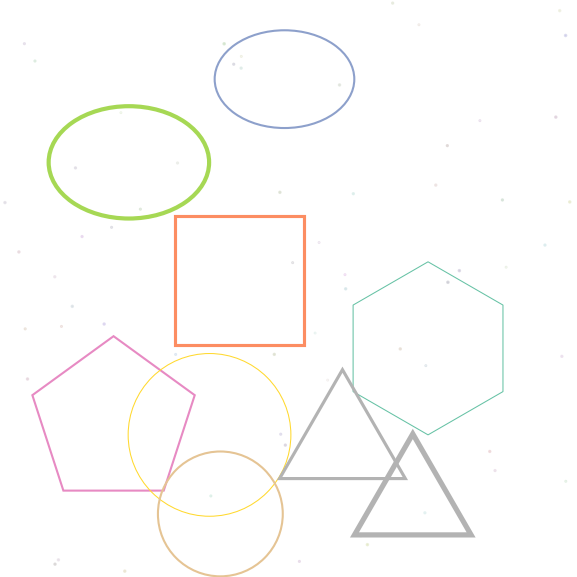[{"shape": "hexagon", "thickness": 0.5, "radius": 0.75, "center": [0.741, 0.396]}, {"shape": "square", "thickness": 1.5, "radius": 0.56, "center": [0.415, 0.513]}, {"shape": "oval", "thickness": 1, "radius": 0.6, "center": [0.493, 0.862]}, {"shape": "pentagon", "thickness": 1, "radius": 0.74, "center": [0.197, 0.269]}, {"shape": "oval", "thickness": 2, "radius": 0.69, "center": [0.223, 0.718]}, {"shape": "circle", "thickness": 0.5, "radius": 0.7, "center": [0.363, 0.246]}, {"shape": "circle", "thickness": 1, "radius": 0.54, "center": [0.382, 0.109]}, {"shape": "triangle", "thickness": 1.5, "radius": 0.63, "center": [0.593, 0.233]}, {"shape": "triangle", "thickness": 2.5, "radius": 0.58, "center": [0.715, 0.131]}]